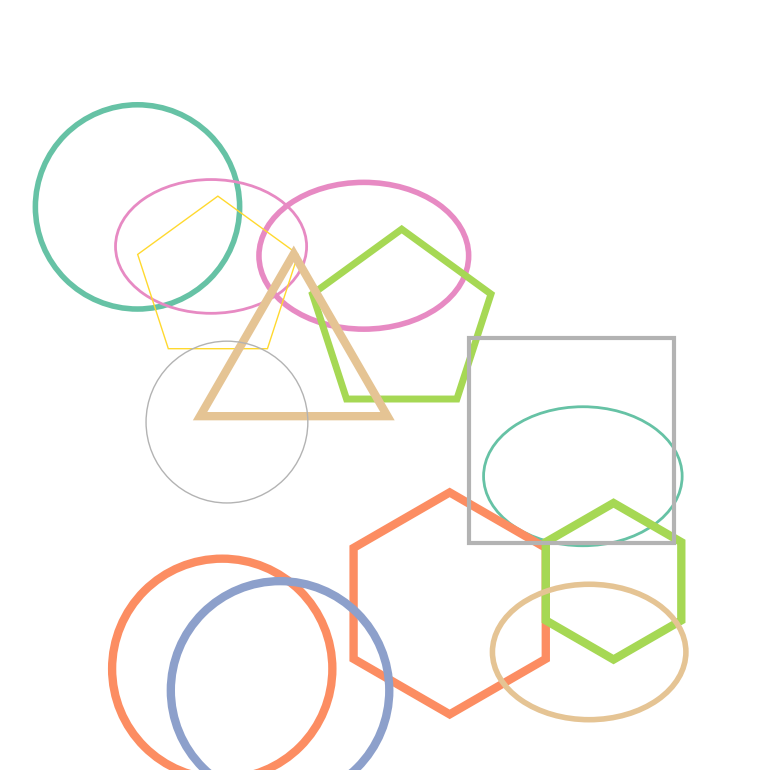[{"shape": "circle", "thickness": 2, "radius": 0.66, "center": [0.179, 0.731]}, {"shape": "oval", "thickness": 1, "radius": 0.64, "center": [0.757, 0.382]}, {"shape": "circle", "thickness": 3, "radius": 0.72, "center": [0.289, 0.131]}, {"shape": "hexagon", "thickness": 3, "radius": 0.72, "center": [0.584, 0.216]}, {"shape": "circle", "thickness": 3, "radius": 0.71, "center": [0.364, 0.103]}, {"shape": "oval", "thickness": 1, "radius": 0.62, "center": [0.274, 0.68]}, {"shape": "oval", "thickness": 2, "radius": 0.68, "center": [0.472, 0.668]}, {"shape": "pentagon", "thickness": 2.5, "radius": 0.61, "center": [0.522, 0.58]}, {"shape": "hexagon", "thickness": 3, "radius": 0.51, "center": [0.797, 0.245]}, {"shape": "pentagon", "thickness": 0.5, "radius": 0.55, "center": [0.283, 0.636]}, {"shape": "oval", "thickness": 2, "radius": 0.63, "center": [0.765, 0.153]}, {"shape": "triangle", "thickness": 3, "radius": 0.7, "center": [0.382, 0.53]}, {"shape": "square", "thickness": 1.5, "radius": 0.67, "center": [0.742, 0.429]}, {"shape": "circle", "thickness": 0.5, "radius": 0.53, "center": [0.295, 0.452]}]